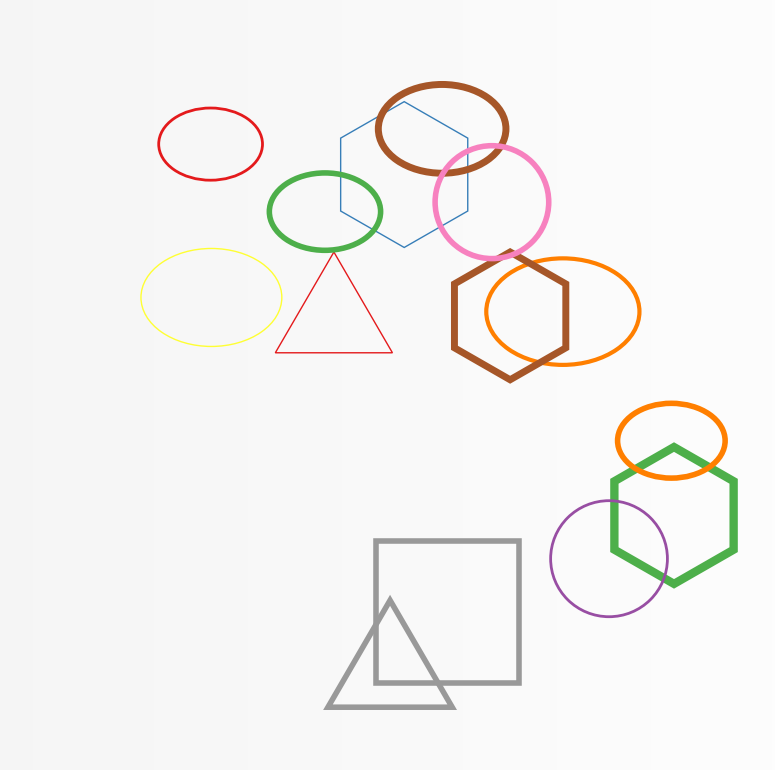[{"shape": "triangle", "thickness": 0.5, "radius": 0.44, "center": [0.431, 0.585]}, {"shape": "oval", "thickness": 1, "radius": 0.33, "center": [0.272, 0.813]}, {"shape": "hexagon", "thickness": 0.5, "radius": 0.47, "center": [0.522, 0.773]}, {"shape": "hexagon", "thickness": 3, "radius": 0.44, "center": [0.87, 0.331]}, {"shape": "oval", "thickness": 2, "radius": 0.36, "center": [0.419, 0.725]}, {"shape": "circle", "thickness": 1, "radius": 0.38, "center": [0.786, 0.274]}, {"shape": "oval", "thickness": 1.5, "radius": 0.49, "center": [0.726, 0.595]}, {"shape": "oval", "thickness": 2, "radius": 0.35, "center": [0.866, 0.428]}, {"shape": "oval", "thickness": 0.5, "radius": 0.45, "center": [0.273, 0.614]}, {"shape": "oval", "thickness": 2.5, "radius": 0.41, "center": [0.57, 0.833]}, {"shape": "hexagon", "thickness": 2.5, "radius": 0.41, "center": [0.658, 0.59]}, {"shape": "circle", "thickness": 2, "radius": 0.37, "center": [0.635, 0.737]}, {"shape": "square", "thickness": 2, "radius": 0.46, "center": [0.578, 0.205]}, {"shape": "triangle", "thickness": 2, "radius": 0.46, "center": [0.503, 0.128]}]